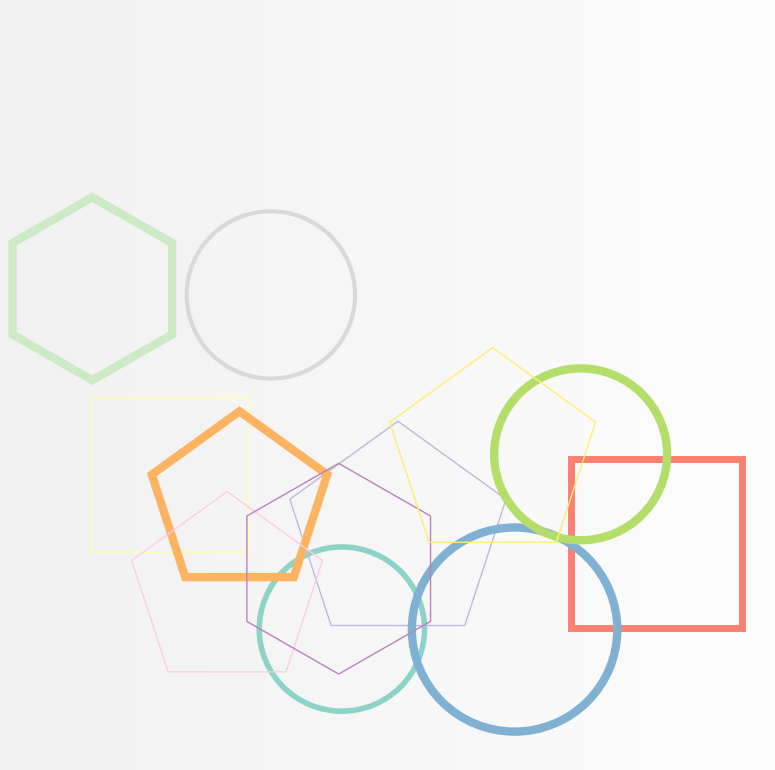[{"shape": "circle", "thickness": 2, "radius": 0.53, "center": [0.441, 0.183]}, {"shape": "square", "thickness": 0.5, "radius": 0.51, "center": [0.219, 0.384]}, {"shape": "pentagon", "thickness": 0.5, "radius": 0.73, "center": [0.513, 0.306]}, {"shape": "square", "thickness": 2.5, "radius": 0.55, "center": [0.847, 0.294]}, {"shape": "circle", "thickness": 3, "radius": 0.66, "center": [0.664, 0.182]}, {"shape": "pentagon", "thickness": 3, "radius": 0.6, "center": [0.309, 0.347]}, {"shape": "circle", "thickness": 3, "radius": 0.56, "center": [0.749, 0.41]}, {"shape": "pentagon", "thickness": 0.5, "radius": 0.65, "center": [0.293, 0.232]}, {"shape": "circle", "thickness": 1.5, "radius": 0.54, "center": [0.35, 0.617]}, {"shape": "hexagon", "thickness": 0.5, "radius": 0.68, "center": [0.437, 0.261]}, {"shape": "hexagon", "thickness": 3, "radius": 0.59, "center": [0.119, 0.625]}, {"shape": "pentagon", "thickness": 0.5, "radius": 0.7, "center": [0.636, 0.409]}]